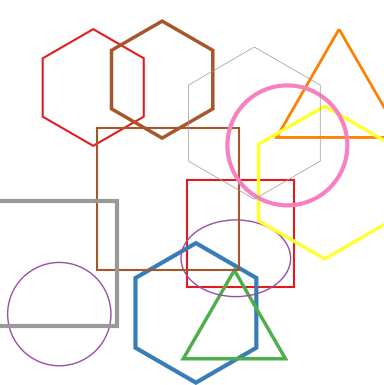[{"shape": "hexagon", "thickness": 1.5, "radius": 0.76, "center": [0.242, 0.773]}, {"shape": "square", "thickness": 1.5, "radius": 0.69, "center": [0.625, 0.393]}, {"shape": "hexagon", "thickness": 3, "radius": 0.91, "center": [0.509, 0.187]}, {"shape": "triangle", "thickness": 2.5, "radius": 0.77, "center": [0.609, 0.145]}, {"shape": "oval", "thickness": 1, "radius": 0.71, "center": [0.613, 0.329]}, {"shape": "circle", "thickness": 1, "radius": 0.67, "center": [0.154, 0.184]}, {"shape": "triangle", "thickness": 2, "radius": 0.94, "center": [0.881, 0.737]}, {"shape": "hexagon", "thickness": 2.5, "radius": 0.99, "center": [0.843, 0.526]}, {"shape": "square", "thickness": 1.5, "radius": 0.92, "center": [0.437, 0.483]}, {"shape": "hexagon", "thickness": 2.5, "radius": 0.76, "center": [0.421, 0.793]}, {"shape": "circle", "thickness": 3, "radius": 0.78, "center": [0.746, 0.622]}, {"shape": "hexagon", "thickness": 0.5, "radius": 0.99, "center": [0.661, 0.68]}, {"shape": "square", "thickness": 3, "radius": 0.82, "center": [0.139, 0.316]}]